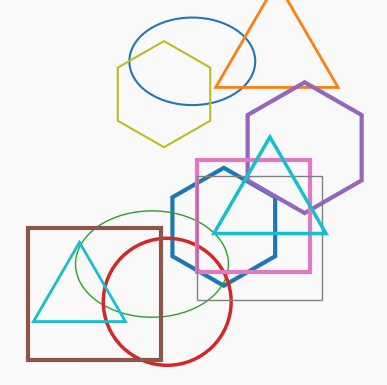[{"shape": "hexagon", "thickness": 3, "radius": 0.77, "center": [0.578, 0.411]}, {"shape": "oval", "thickness": 1.5, "radius": 0.81, "center": [0.496, 0.841]}, {"shape": "triangle", "thickness": 2, "radius": 0.91, "center": [0.715, 0.864]}, {"shape": "oval", "thickness": 1, "radius": 0.99, "center": [0.392, 0.314]}, {"shape": "circle", "thickness": 2.5, "radius": 0.82, "center": [0.432, 0.216]}, {"shape": "hexagon", "thickness": 3, "radius": 0.85, "center": [0.786, 0.616]}, {"shape": "square", "thickness": 3, "radius": 0.86, "center": [0.243, 0.237]}, {"shape": "square", "thickness": 3, "radius": 0.73, "center": [0.655, 0.439]}, {"shape": "square", "thickness": 1, "radius": 0.81, "center": [0.67, 0.382]}, {"shape": "hexagon", "thickness": 1.5, "radius": 0.69, "center": [0.423, 0.755]}, {"shape": "triangle", "thickness": 2.5, "radius": 0.84, "center": [0.697, 0.477]}, {"shape": "triangle", "thickness": 2, "radius": 0.69, "center": [0.205, 0.233]}]